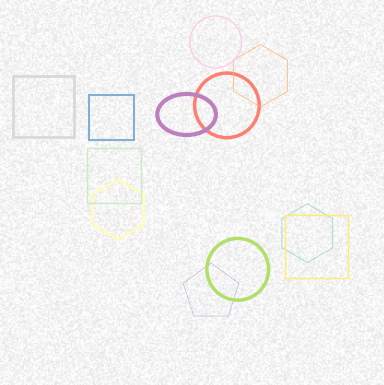[{"shape": "hexagon", "thickness": 0.5, "radius": 0.38, "center": [0.798, 0.394]}, {"shape": "hexagon", "thickness": 1.5, "radius": 0.39, "center": [0.307, 0.456]}, {"shape": "pentagon", "thickness": 0.5, "radius": 0.38, "center": [0.548, 0.241]}, {"shape": "circle", "thickness": 2.5, "radius": 0.42, "center": [0.589, 0.726]}, {"shape": "square", "thickness": 1.5, "radius": 0.29, "center": [0.29, 0.695]}, {"shape": "hexagon", "thickness": 0.5, "radius": 0.4, "center": [0.677, 0.803]}, {"shape": "circle", "thickness": 2.5, "radius": 0.4, "center": [0.618, 0.301]}, {"shape": "circle", "thickness": 1, "radius": 0.34, "center": [0.56, 0.891]}, {"shape": "square", "thickness": 2, "radius": 0.39, "center": [0.113, 0.723]}, {"shape": "oval", "thickness": 3, "radius": 0.38, "center": [0.485, 0.703]}, {"shape": "square", "thickness": 1, "radius": 0.36, "center": [0.296, 0.543]}, {"shape": "square", "thickness": 1, "radius": 0.41, "center": [0.821, 0.359]}]